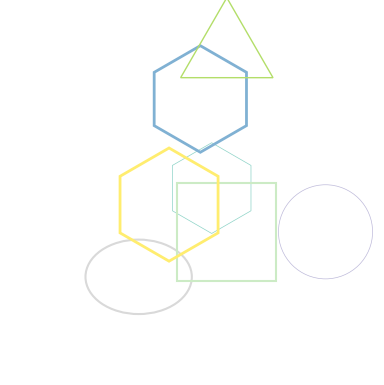[{"shape": "hexagon", "thickness": 0.5, "radius": 0.59, "center": [0.55, 0.511]}, {"shape": "circle", "thickness": 0.5, "radius": 0.61, "center": [0.846, 0.398]}, {"shape": "hexagon", "thickness": 2, "radius": 0.69, "center": [0.52, 0.743]}, {"shape": "triangle", "thickness": 1, "radius": 0.69, "center": [0.589, 0.867]}, {"shape": "oval", "thickness": 1.5, "radius": 0.69, "center": [0.36, 0.281]}, {"shape": "square", "thickness": 1.5, "radius": 0.64, "center": [0.589, 0.397]}, {"shape": "hexagon", "thickness": 2, "radius": 0.74, "center": [0.439, 0.469]}]